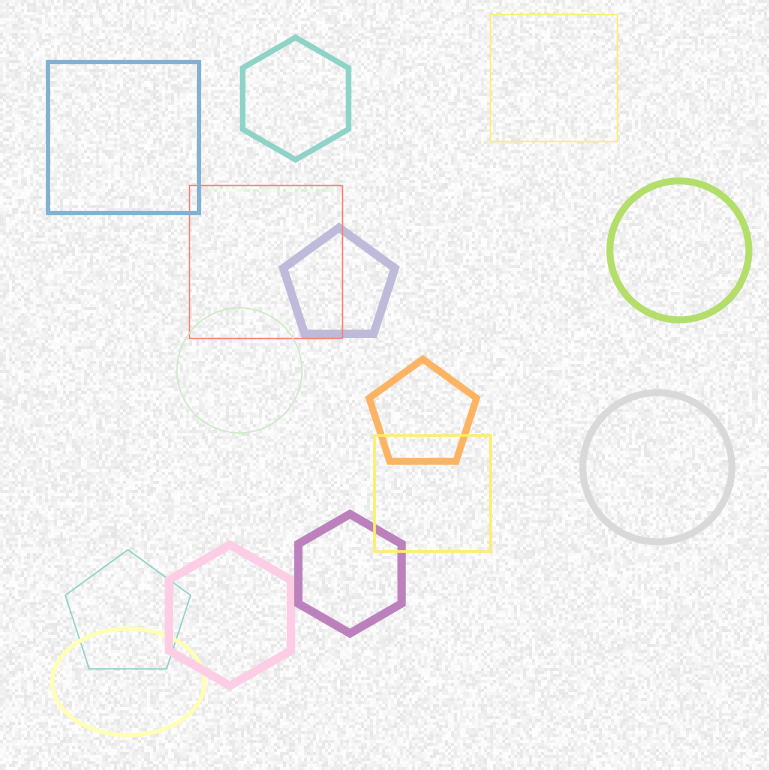[{"shape": "hexagon", "thickness": 2, "radius": 0.4, "center": [0.384, 0.872]}, {"shape": "pentagon", "thickness": 0.5, "radius": 0.43, "center": [0.166, 0.201]}, {"shape": "oval", "thickness": 1.5, "radius": 0.49, "center": [0.167, 0.114]}, {"shape": "pentagon", "thickness": 3, "radius": 0.38, "center": [0.44, 0.628]}, {"shape": "square", "thickness": 0.5, "radius": 0.49, "center": [0.345, 0.661]}, {"shape": "square", "thickness": 1.5, "radius": 0.49, "center": [0.16, 0.822]}, {"shape": "pentagon", "thickness": 2.5, "radius": 0.37, "center": [0.549, 0.46]}, {"shape": "circle", "thickness": 2.5, "radius": 0.45, "center": [0.882, 0.675]}, {"shape": "hexagon", "thickness": 3, "radius": 0.46, "center": [0.299, 0.201]}, {"shape": "circle", "thickness": 2.5, "radius": 0.48, "center": [0.854, 0.393]}, {"shape": "hexagon", "thickness": 3, "radius": 0.39, "center": [0.454, 0.255]}, {"shape": "circle", "thickness": 0.5, "radius": 0.41, "center": [0.311, 0.519]}, {"shape": "square", "thickness": 0.5, "radius": 0.41, "center": [0.719, 0.9]}, {"shape": "square", "thickness": 1, "radius": 0.38, "center": [0.561, 0.36]}]